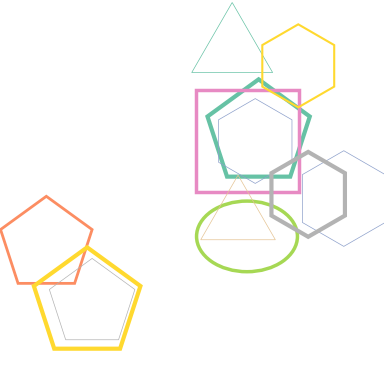[{"shape": "triangle", "thickness": 0.5, "radius": 0.61, "center": [0.603, 0.872]}, {"shape": "pentagon", "thickness": 3, "radius": 0.7, "center": [0.672, 0.654]}, {"shape": "pentagon", "thickness": 2, "radius": 0.62, "center": [0.12, 0.365]}, {"shape": "hexagon", "thickness": 0.5, "radius": 0.62, "center": [0.893, 0.484]}, {"shape": "hexagon", "thickness": 0.5, "radius": 0.55, "center": [0.663, 0.634]}, {"shape": "square", "thickness": 2.5, "radius": 0.66, "center": [0.643, 0.633]}, {"shape": "oval", "thickness": 2.5, "radius": 0.66, "center": [0.642, 0.386]}, {"shape": "hexagon", "thickness": 1.5, "radius": 0.54, "center": [0.775, 0.829]}, {"shape": "pentagon", "thickness": 3, "radius": 0.73, "center": [0.226, 0.212]}, {"shape": "triangle", "thickness": 0.5, "radius": 0.56, "center": [0.618, 0.433]}, {"shape": "pentagon", "thickness": 0.5, "radius": 0.58, "center": [0.239, 0.212]}, {"shape": "hexagon", "thickness": 3, "radius": 0.55, "center": [0.8, 0.495]}]